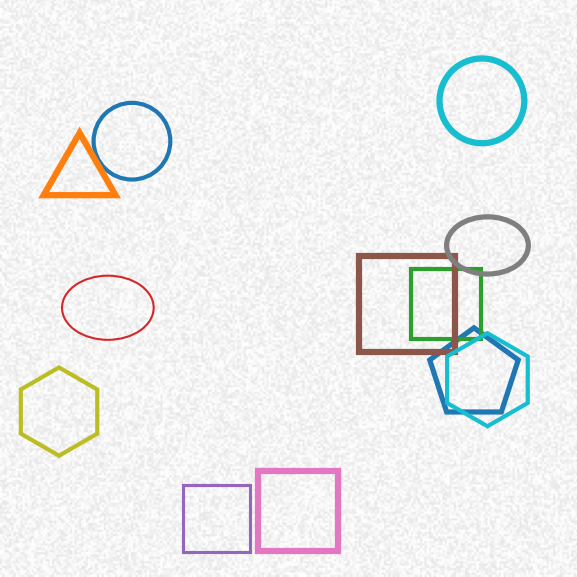[{"shape": "pentagon", "thickness": 2.5, "radius": 0.4, "center": [0.821, 0.351]}, {"shape": "circle", "thickness": 2, "radius": 0.33, "center": [0.229, 0.755]}, {"shape": "triangle", "thickness": 3, "radius": 0.36, "center": [0.138, 0.697]}, {"shape": "square", "thickness": 2, "radius": 0.3, "center": [0.772, 0.473]}, {"shape": "oval", "thickness": 1, "radius": 0.4, "center": [0.187, 0.466]}, {"shape": "square", "thickness": 1.5, "radius": 0.29, "center": [0.375, 0.101]}, {"shape": "square", "thickness": 3, "radius": 0.42, "center": [0.705, 0.472]}, {"shape": "square", "thickness": 3, "radius": 0.35, "center": [0.516, 0.114]}, {"shape": "oval", "thickness": 2.5, "radius": 0.35, "center": [0.844, 0.574]}, {"shape": "hexagon", "thickness": 2, "radius": 0.38, "center": [0.102, 0.286]}, {"shape": "hexagon", "thickness": 2, "radius": 0.4, "center": [0.844, 0.342]}, {"shape": "circle", "thickness": 3, "radius": 0.37, "center": [0.834, 0.825]}]